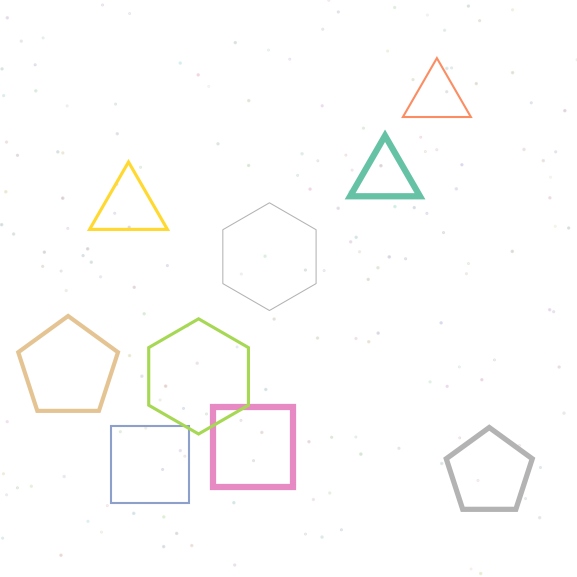[{"shape": "triangle", "thickness": 3, "radius": 0.35, "center": [0.667, 0.694]}, {"shape": "triangle", "thickness": 1, "radius": 0.34, "center": [0.757, 0.831]}, {"shape": "square", "thickness": 1, "radius": 0.33, "center": [0.259, 0.195]}, {"shape": "square", "thickness": 3, "radius": 0.34, "center": [0.439, 0.225]}, {"shape": "hexagon", "thickness": 1.5, "radius": 0.5, "center": [0.344, 0.347]}, {"shape": "triangle", "thickness": 1.5, "radius": 0.39, "center": [0.223, 0.641]}, {"shape": "pentagon", "thickness": 2, "radius": 0.45, "center": [0.118, 0.361]}, {"shape": "hexagon", "thickness": 0.5, "radius": 0.47, "center": [0.467, 0.555]}, {"shape": "pentagon", "thickness": 2.5, "radius": 0.39, "center": [0.847, 0.181]}]